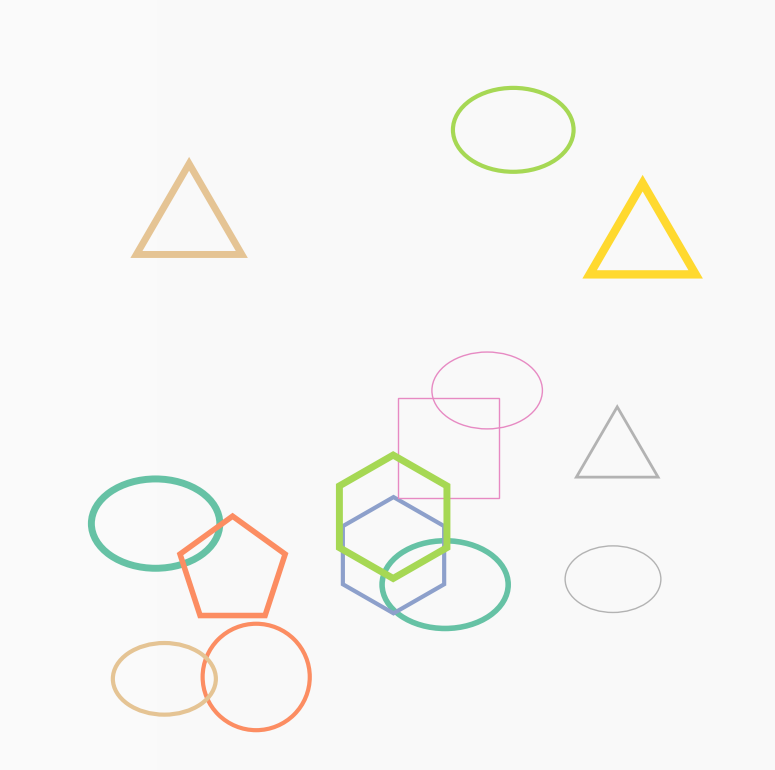[{"shape": "oval", "thickness": 2.5, "radius": 0.41, "center": [0.201, 0.32]}, {"shape": "oval", "thickness": 2, "radius": 0.41, "center": [0.574, 0.241]}, {"shape": "pentagon", "thickness": 2, "radius": 0.36, "center": [0.3, 0.258]}, {"shape": "circle", "thickness": 1.5, "radius": 0.35, "center": [0.331, 0.121]}, {"shape": "hexagon", "thickness": 1.5, "radius": 0.38, "center": [0.508, 0.279]}, {"shape": "square", "thickness": 0.5, "radius": 0.33, "center": [0.578, 0.418]}, {"shape": "oval", "thickness": 0.5, "radius": 0.36, "center": [0.629, 0.493]}, {"shape": "oval", "thickness": 1.5, "radius": 0.39, "center": [0.662, 0.831]}, {"shape": "hexagon", "thickness": 2.5, "radius": 0.4, "center": [0.507, 0.329]}, {"shape": "triangle", "thickness": 3, "radius": 0.39, "center": [0.829, 0.683]}, {"shape": "oval", "thickness": 1.5, "radius": 0.33, "center": [0.212, 0.118]}, {"shape": "triangle", "thickness": 2.5, "radius": 0.39, "center": [0.244, 0.709]}, {"shape": "oval", "thickness": 0.5, "radius": 0.31, "center": [0.791, 0.248]}, {"shape": "triangle", "thickness": 1, "radius": 0.3, "center": [0.796, 0.411]}]